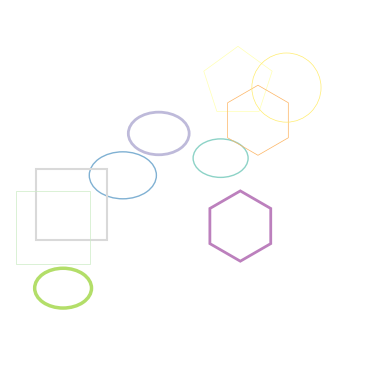[{"shape": "oval", "thickness": 1, "radius": 0.36, "center": [0.573, 0.589]}, {"shape": "pentagon", "thickness": 0.5, "radius": 0.47, "center": [0.618, 0.786]}, {"shape": "oval", "thickness": 2, "radius": 0.4, "center": [0.412, 0.653]}, {"shape": "oval", "thickness": 1, "radius": 0.44, "center": [0.319, 0.545]}, {"shape": "hexagon", "thickness": 0.5, "radius": 0.45, "center": [0.67, 0.688]}, {"shape": "oval", "thickness": 2.5, "radius": 0.37, "center": [0.164, 0.252]}, {"shape": "square", "thickness": 1.5, "radius": 0.46, "center": [0.186, 0.468]}, {"shape": "hexagon", "thickness": 2, "radius": 0.46, "center": [0.624, 0.413]}, {"shape": "square", "thickness": 0.5, "radius": 0.48, "center": [0.137, 0.409]}, {"shape": "circle", "thickness": 0.5, "radius": 0.45, "center": [0.744, 0.773]}]